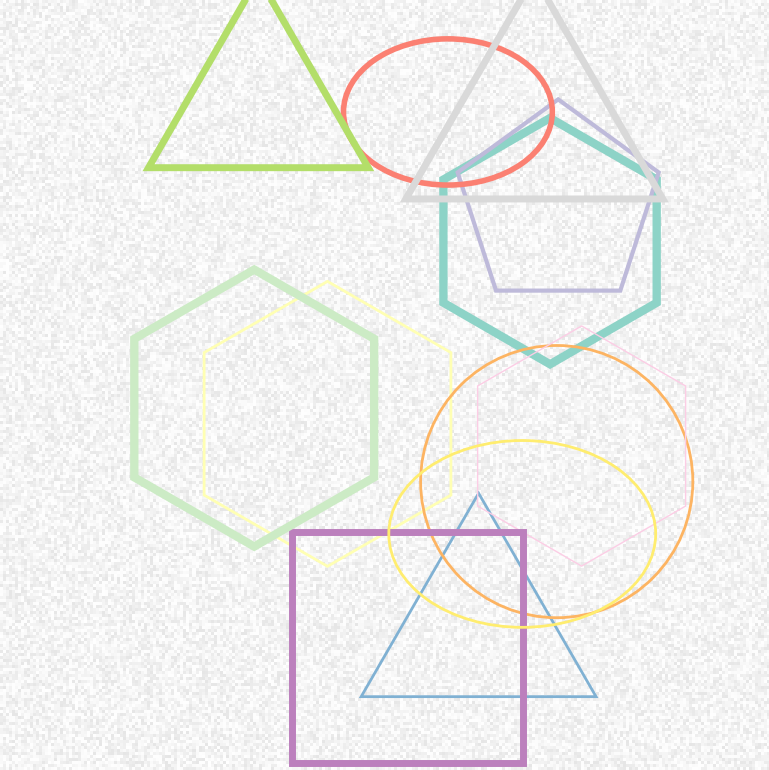[{"shape": "hexagon", "thickness": 3, "radius": 0.8, "center": [0.714, 0.687]}, {"shape": "hexagon", "thickness": 1, "radius": 0.93, "center": [0.425, 0.45]}, {"shape": "pentagon", "thickness": 1.5, "radius": 0.69, "center": [0.725, 0.734]}, {"shape": "oval", "thickness": 2, "radius": 0.68, "center": [0.582, 0.855]}, {"shape": "triangle", "thickness": 1, "radius": 0.88, "center": [0.622, 0.183]}, {"shape": "circle", "thickness": 1, "radius": 0.88, "center": [0.723, 0.375]}, {"shape": "triangle", "thickness": 2.5, "radius": 0.82, "center": [0.336, 0.865]}, {"shape": "hexagon", "thickness": 0.5, "radius": 0.78, "center": [0.755, 0.421]}, {"shape": "triangle", "thickness": 2.5, "radius": 0.96, "center": [0.694, 0.838]}, {"shape": "square", "thickness": 2.5, "radius": 0.75, "center": [0.529, 0.16]}, {"shape": "hexagon", "thickness": 3, "radius": 0.9, "center": [0.33, 0.47]}, {"shape": "oval", "thickness": 1, "radius": 0.87, "center": [0.678, 0.307]}]